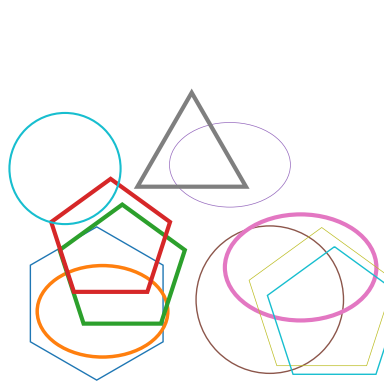[{"shape": "hexagon", "thickness": 1, "radius": 0.99, "center": [0.251, 0.212]}, {"shape": "oval", "thickness": 2.5, "radius": 0.85, "center": [0.266, 0.191]}, {"shape": "pentagon", "thickness": 3, "radius": 0.85, "center": [0.318, 0.298]}, {"shape": "pentagon", "thickness": 3, "radius": 0.81, "center": [0.287, 0.373]}, {"shape": "oval", "thickness": 0.5, "radius": 0.79, "center": [0.597, 0.572]}, {"shape": "circle", "thickness": 1, "radius": 0.96, "center": [0.701, 0.222]}, {"shape": "oval", "thickness": 3, "radius": 0.98, "center": [0.781, 0.305]}, {"shape": "triangle", "thickness": 3, "radius": 0.81, "center": [0.498, 0.596]}, {"shape": "pentagon", "thickness": 0.5, "radius": 0.99, "center": [0.836, 0.211]}, {"shape": "pentagon", "thickness": 1, "radius": 0.92, "center": [0.869, 0.176]}, {"shape": "circle", "thickness": 1.5, "radius": 0.72, "center": [0.169, 0.562]}]